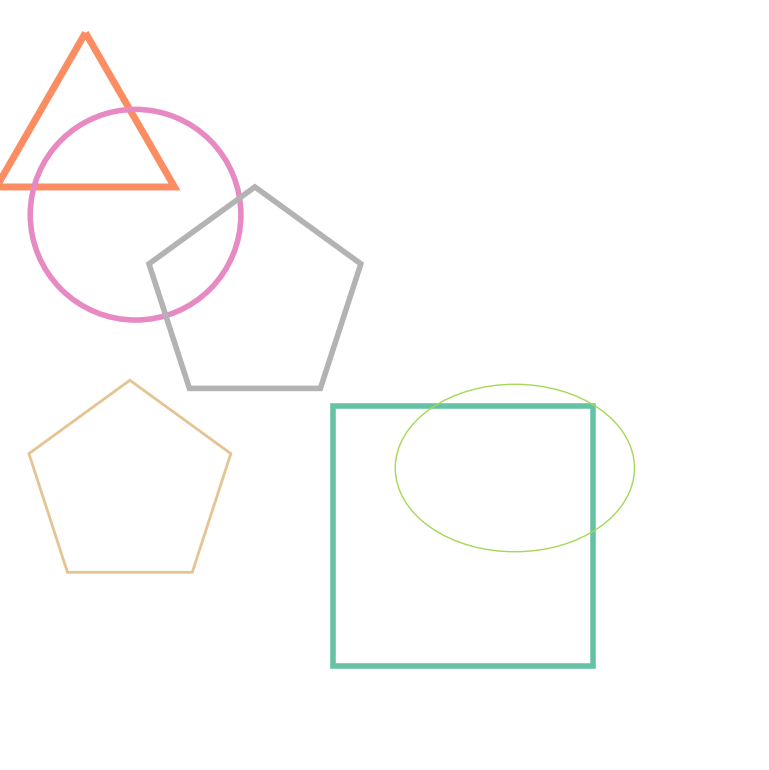[{"shape": "square", "thickness": 2, "radius": 0.84, "center": [0.601, 0.304]}, {"shape": "triangle", "thickness": 2.5, "radius": 0.67, "center": [0.111, 0.824]}, {"shape": "circle", "thickness": 2, "radius": 0.68, "center": [0.176, 0.721]}, {"shape": "oval", "thickness": 0.5, "radius": 0.78, "center": [0.669, 0.392]}, {"shape": "pentagon", "thickness": 1, "radius": 0.69, "center": [0.169, 0.368]}, {"shape": "pentagon", "thickness": 2, "radius": 0.72, "center": [0.331, 0.613]}]